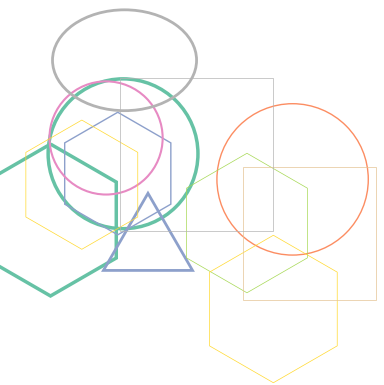[{"shape": "hexagon", "thickness": 2.5, "radius": 0.99, "center": [0.131, 0.428]}, {"shape": "circle", "thickness": 2.5, "radius": 0.97, "center": [0.32, 0.601]}, {"shape": "circle", "thickness": 1, "radius": 0.98, "center": [0.76, 0.534]}, {"shape": "hexagon", "thickness": 1, "radius": 0.8, "center": [0.306, 0.549]}, {"shape": "triangle", "thickness": 2, "radius": 0.67, "center": [0.384, 0.364]}, {"shape": "circle", "thickness": 1.5, "radius": 0.73, "center": [0.275, 0.642]}, {"shape": "hexagon", "thickness": 0.5, "radius": 0.91, "center": [0.641, 0.421]}, {"shape": "hexagon", "thickness": 0.5, "radius": 0.84, "center": [0.213, 0.52]}, {"shape": "hexagon", "thickness": 0.5, "radius": 0.96, "center": [0.71, 0.197]}, {"shape": "square", "thickness": 0.5, "radius": 0.87, "center": [0.804, 0.394]}, {"shape": "square", "thickness": 0.5, "radius": 0.99, "center": [0.511, 0.599]}, {"shape": "oval", "thickness": 2, "radius": 0.94, "center": [0.323, 0.844]}]